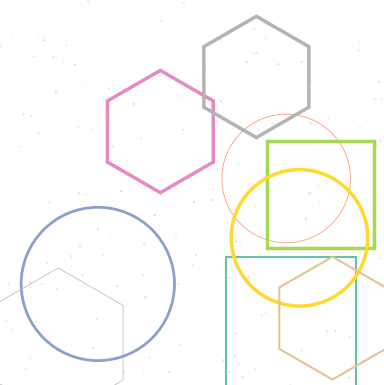[{"shape": "square", "thickness": 1.5, "radius": 0.84, "center": [0.757, 0.163]}, {"shape": "circle", "thickness": 0.5, "radius": 0.84, "center": [0.743, 0.536]}, {"shape": "circle", "thickness": 2, "radius": 1.0, "center": [0.254, 0.263]}, {"shape": "hexagon", "thickness": 2.5, "radius": 0.79, "center": [0.416, 0.658]}, {"shape": "square", "thickness": 2.5, "radius": 0.69, "center": [0.833, 0.496]}, {"shape": "circle", "thickness": 2.5, "radius": 0.89, "center": [0.778, 0.382]}, {"shape": "hexagon", "thickness": 1.5, "radius": 0.8, "center": [0.864, 0.174]}, {"shape": "hexagon", "thickness": 2.5, "radius": 0.79, "center": [0.666, 0.8]}, {"shape": "hexagon", "thickness": 0.5, "radius": 0.97, "center": [0.151, 0.11]}]